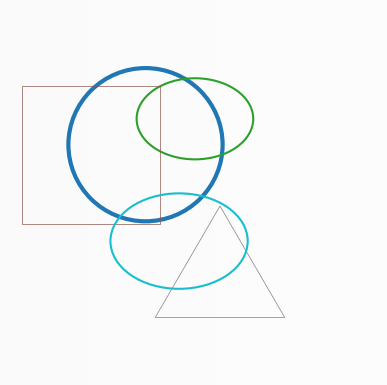[{"shape": "circle", "thickness": 3, "radius": 0.99, "center": [0.375, 0.624]}, {"shape": "oval", "thickness": 1.5, "radius": 0.75, "center": [0.503, 0.691]}, {"shape": "square", "thickness": 0.5, "radius": 0.89, "center": [0.235, 0.597]}, {"shape": "triangle", "thickness": 0.5, "radius": 0.97, "center": [0.568, 0.272]}, {"shape": "oval", "thickness": 1.5, "radius": 0.89, "center": [0.462, 0.374]}]